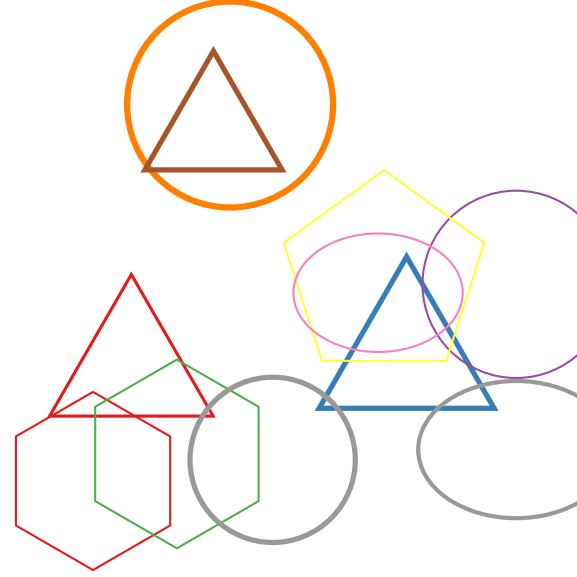[{"shape": "hexagon", "thickness": 1, "radius": 0.77, "center": [0.161, 0.166]}, {"shape": "triangle", "thickness": 1.5, "radius": 0.82, "center": [0.227, 0.36]}, {"shape": "triangle", "thickness": 2.5, "radius": 0.87, "center": [0.704, 0.38]}, {"shape": "hexagon", "thickness": 1, "radius": 0.82, "center": [0.306, 0.213]}, {"shape": "circle", "thickness": 1, "radius": 0.81, "center": [0.894, 0.507]}, {"shape": "circle", "thickness": 3, "radius": 0.89, "center": [0.398, 0.818]}, {"shape": "pentagon", "thickness": 1, "radius": 0.91, "center": [0.665, 0.522]}, {"shape": "triangle", "thickness": 2.5, "radius": 0.69, "center": [0.37, 0.774]}, {"shape": "oval", "thickness": 1, "radius": 0.73, "center": [0.655, 0.492]}, {"shape": "circle", "thickness": 2.5, "radius": 0.72, "center": [0.472, 0.203]}, {"shape": "oval", "thickness": 2, "radius": 0.85, "center": [0.894, 0.221]}]